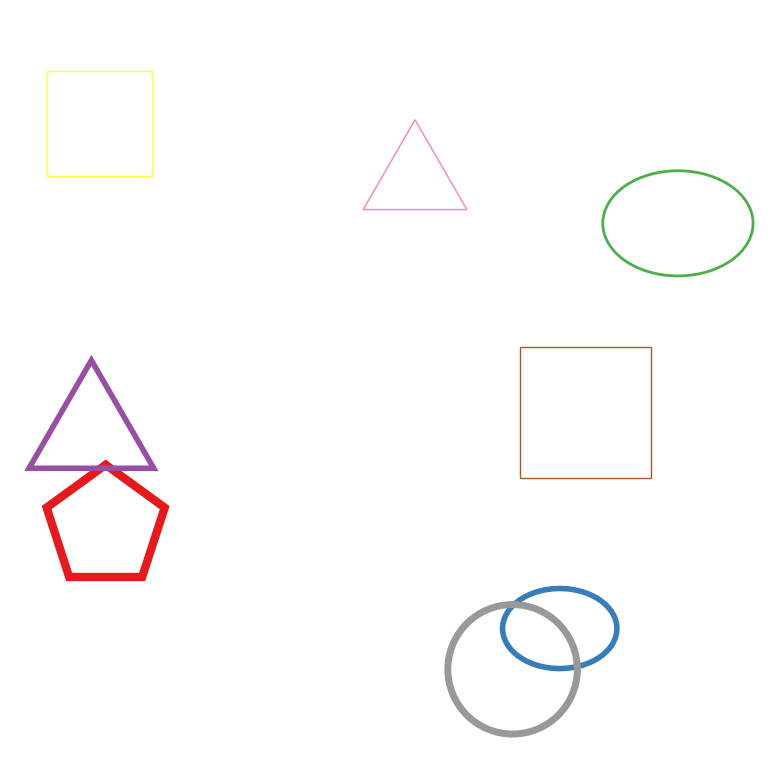[{"shape": "pentagon", "thickness": 3, "radius": 0.4, "center": [0.137, 0.316]}, {"shape": "oval", "thickness": 2, "radius": 0.37, "center": [0.727, 0.184]}, {"shape": "oval", "thickness": 1, "radius": 0.49, "center": [0.88, 0.71]}, {"shape": "triangle", "thickness": 2, "radius": 0.47, "center": [0.119, 0.439]}, {"shape": "square", "thickness": 0.5, "radius": 0.34, "center": [0.129, 0.84]}, {"shape": "square", "thickness": 0.5, "radius": 0.42, "center": [0.76, 0.465]}, {"shape": "triangle", "thickness": 0.5, "radius": 0.39, "center": [0.539, 0.767]}, {"shape": "circle", "thickness": 2.5, "radius": 0.42, "center": [0.666, 0.131]}]